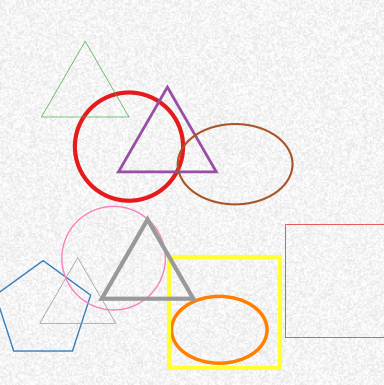[{"shape": "circle", "thickness": 3, "radius": 0.7, "center": [0.335, 0.619]}, {"shape": "square", "thickness": 0.5, "radius": 0.73, "center": [0.885, 0.272]}, {"shape": "pentagon", "thickness": 1, "radius": 0.65, "center": [0.112, 0.193]}, {"shape": "triangle", "thickness": 0.5, "radius": 0.66, "center": [0.221, 0.762]}, {"shape": "triangle", "thickness": 2, "radius": 0.73, "center": [0.435, 0.627]}, {"shape": "oval", "thickness": 2.5, "radius": 0.62, "center": [0.57, 0.143]}, {"shape": "square", "thickness": 3, "radius": 0.72, "center": [0.584, 0.187]}, {"shape": "oval", "thickness": 1.5, "radius": 0.75, "center": [0.611, 0.574]}, {"shape": "circle", "thickness": 1, "radius": 0.67, "center": [0.295, 0.329]}, {"shape": "triangle", "thickness": 3, "radius": 0.69, "center": [0.383, 0.293]}, {"shape": "triangle", "thickness": 0.5, "radius": 0.57, "center": [0.202, 0.217]}]